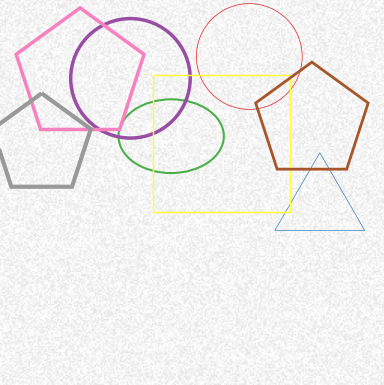[{"shape": "circle", "thickness": 0.5, "radius": 0.69, "center": [0.648, 0.853]}, {"shape": "triangle", "thickness": 0.5, "radius": 0.67, "center": [0.831, 0.469]}, {"shape": "oval", "thickness": 1.5, "radius": 0.68, "center": [0.445, 0.646]}, {"shape": "circle", "thickness": 2.5, "radius": 0.78, "center": [0.339, 0.797]}, {"shape": "square", "thickness": 1, "radius": 0.89, "center": [0.575, 0.627]}, {"shape": "pentagon", "thickness": 2, "radius": 0.77, "center": [0.81, 0.685]}, {"shape": "pentagon", "thickness": 2.5, "radius": 0.87, "center": [0.208, 0.805]}, {"shape": "pentagon", "thickness": 3, "radius": 0.67, "center": [0.108, 0.623]}]